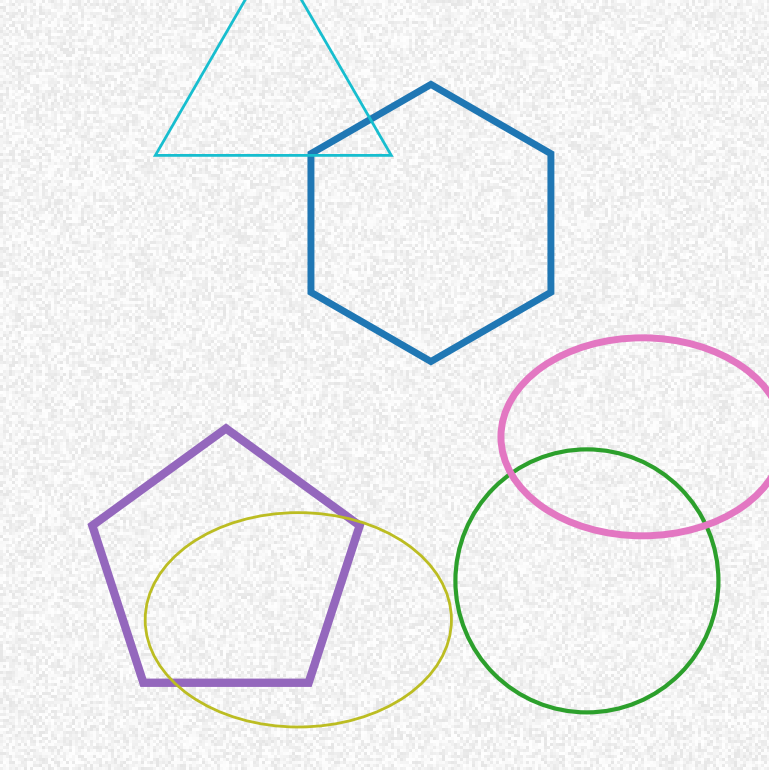[{"shape": "hexagon", "thickness": 2.5, "radius": 0.9, "center": [0.56, 0.71]}, {"shape": "circle", "thickness": 1.5, "radius": 0.85, "center": [0.762, 0.246]}, {"shape": "pentagon", "thickness": 3, "radius": 0.91, "center": [0.294, 0.261]}, {"shape": "oval", "thickness": 2.5, "radius": 0.92, "center": [0.834, 0.433]}, {"shape": "oval", "thickness": 1, "radius": 0.99, "center": [0.387, 0.195]}, {"shape": "triangle", "thickness": 1, "radius": 0.88, "center": [0.355, 0.887]}]